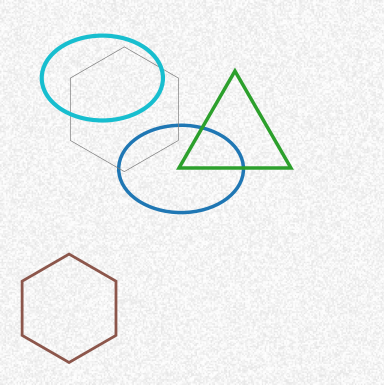[{"shape": "oval", "thickness": 2.5, "radius": 0.81, "center": [0.47, 0.561]}, {"shape": "triangle", "thickness": 2.5, "radius": 0.84, "center": [0.61, 0.648]}, {"shape": "hexagon", "thickness": 2, "radius": 0.7, "center": [0.179, 0.199]}, {"shape": "hexagon", "thickness": 0.5, "radius": 0.81, "center": [0.323, 0.716]}, {"shape": "oval", "thickness": 3, "radius": 0.79, "center": [0.266, 0.797]}]